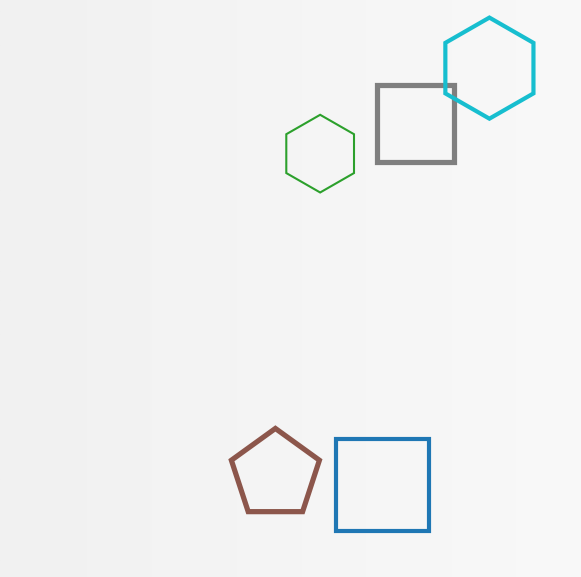[{"shape": "square", "thickness": 2, "radius": 0.4, "center": [0.659, 0.159]}, {"shape": "hexagon", "thickness": 1, "radius": 0.34, "center": [0.551, 0.733]}, {"shape": "pentagon", "thickness": 2.5, "radius": 0.4, "center": [0.474, 0.178]}, {"shape": "square", "thickness": 2.5, "radius": 0.33, "center": [0.715, 0.785]}, {"shape": "hexagon", "thickness": 2, "radius": 0.44, "center": [0.842, 0.881]}]